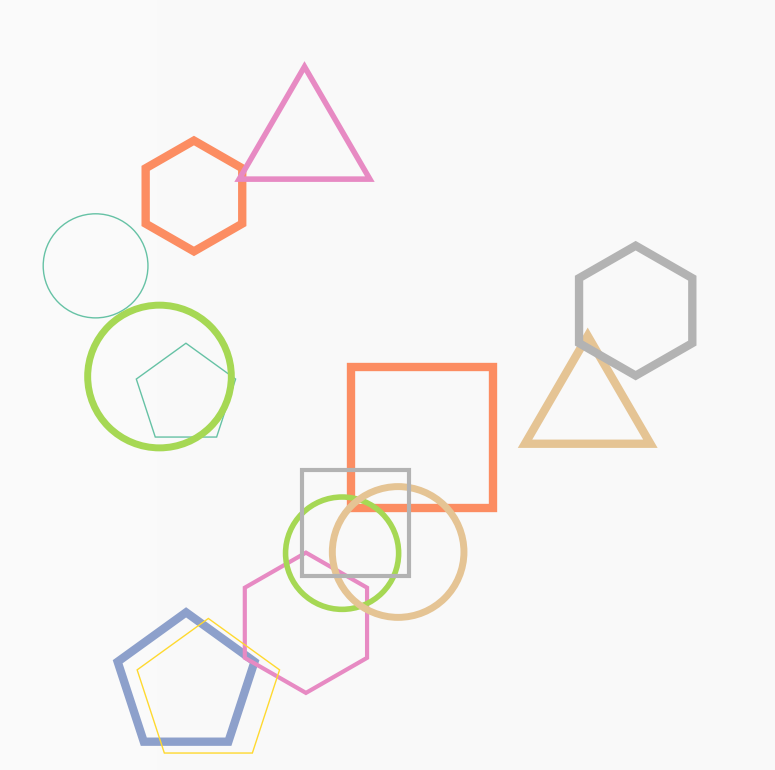[{"shape": "pentagon", "thickness": 0.5, "radius": 0.34, "center": [0.24, 0.487]}, {"shape": "circle", "thickness": 0.5, "radius": 0.34, "center": [0.123, 0.655]}, {"shape": "hexagon", "thickness": 3, "radius": 0.36, "center": [0.25, 0.746]}, {"shape": "square", "thickness": 3, "radius": 0.46, "center": [0.544, 0.431]}, {"shape": "pentagon", "thickness": 3, "radius": 0.46, "center": [0.24, 0.112]}, {"shape": "hexagon", "thickness": 1.5, "radius": 0.46, "center": [0.395, 0.191]}, {"shape": "triangle", "thickness": 2, "radius": 0.49, "center": [0.393, 0.816]}, {"shape": "circle", "thickness": 2, "radius": 0.36, "center": [0.441, 0.282]}, {"shape": "circle", "thickness": 2.5, "radius": 0.46, "center": [0.206, 0.511]}, {"shape": "pentagon", "thickness": 0.5, "radius": 0.48, "center": [0.269, 0.1]}, {"shape": "circle", "thickness": 2.5, "radius": 0.42, "center": [0.514, 0.283]}, {"shape": "triangle", "thickness": 3, "radius": 0.47, "center": [0.758, 0.47]}, {"shape": "square", "thickness": 1.5, "radius": 0.34, "center": [0.458, 0.321]}, {"shape": "hexagon", "thickness": 3, "radius": 0.42, "center": [0.82, 0.597]}]